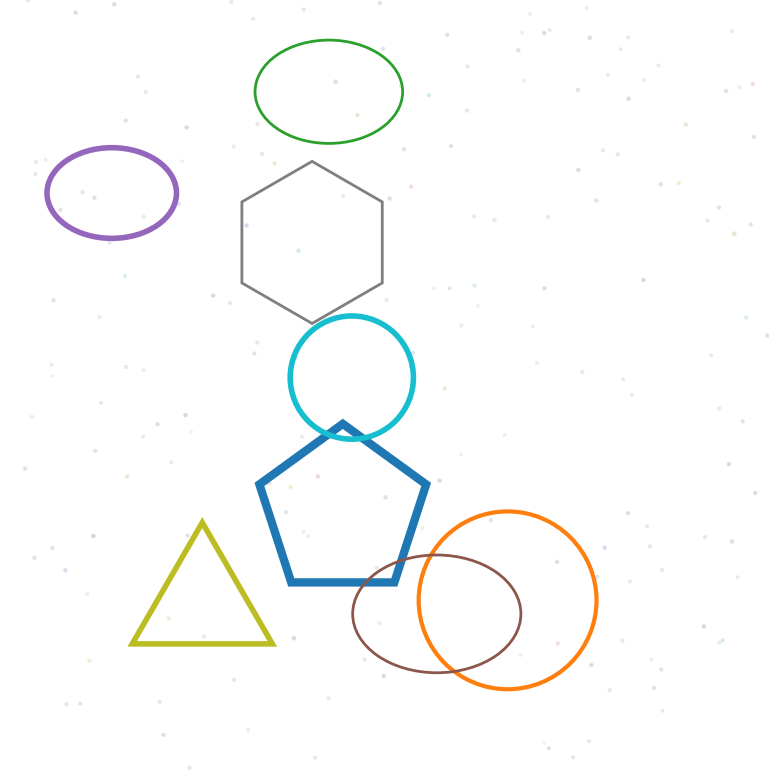[{"shape": "pentagon", "thickness": 3, "radius": 0.57, "center": [0.445, 0.336]}, {"shape": "circle", "thickness": 1.5, "radius": 0.58, "center": [0.659, 0.22]}, {"shape": "oval", "thickness": 1, "radius": 0.48, "center": [0.427, 0.881]}, {"shape": "oval", "thickness": 2, "radius": 0.42, "center": [0.145, 0.749]}, {"shape": "oval", "thickness": 1, "radius": 0.55, "center": [0.567, 0.203]}, {"shape": "hexagon", "thickness": 1, "radius": 0.53, "center": [0.405, 0.685]}, {"shape": "triangle", "thickness": 2, "radius": 0.53, "center": [0.263, 0.216]}, {"shape": "circle", "thickness": 2, "radius": 0.4, "center": [0.457, 0.51]}]